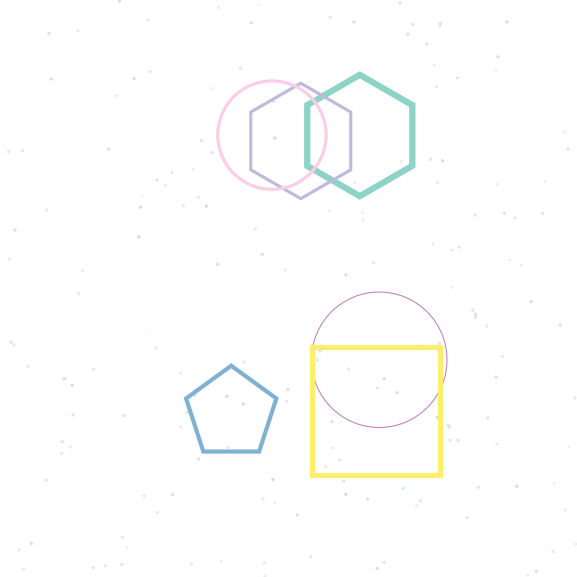[{"shape": "hexagon", "thickness": 3, "radius": 0.53, "center": [0.623, 0.765]}, {"shape": "hexagon", "thickness": 1.5, "radius": 0.5, "center": [0.521, 0.755]}, {"shape": "pentagon", "thickness": 2, "radius": 0.41, "center": [0.4, 0.284]}, {"shape": "circle", "thickness": 1.5, "radius": 0.47, "center": [0.471, 0.765]}, {"shape": "circle", "thickness": 0.5, "radius": 0.59, "center": [0.657, 0.376]}, {"shape": "square", "thickness": 2.5, "radius": 0.55, "center": [0.651, 0.287]}]